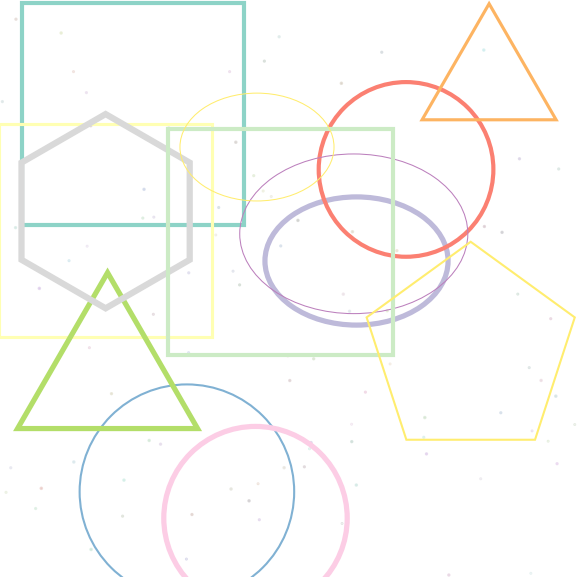[{"shape": "square", "thickness": 2, "radius": 0.96, "center": [0.23, 0.802]}, {"shape": "square", "thickness": 1.5, "radius": 0.92, "center": [0.183, 0.6]}, {"shape": "oval", "thickness": 2.5, "radius": 0.79, "center": [0.617, 0.547]}, {"shape": "circle", "thickness": 2, "radius": 0.76, "center": [0.703, 0.706]}, {"shape": "circle", "thickness": 1, "radius": 0.93, "center": [0.324, 0.148]}, {"shape": "triangle", "thickness": 1.5, "radius": 0.67, "center": [0.847, 0.859]}, {"shape": "triangle", "thickness": 2.5, "radius": 0.9, "center": [0.186, 0.347]}, {"shape": "circle", "thickness": 2.5, "radius": 0.79, "center": [0.442, 0.102]}, {"shape": "hexagon", "thickness": 3, "radius": 0.84, "center": [0.183, 0.633]}, {"shape": "oval", "thickness": 0.5, "radius": 0.99, "center": [0.613, 0.594]}, {"shape": "square", "thickness": 2, "radius": 0.97, "center": [0.486, 0.58]}, {"shape": "pentagon", "thickness": 1, "radius": 0.95, "center": [0.815, 0.391]}, {"shape": "oval", "thickness": 0.5, "radius": 0.67, "center": [0.445, 0.745]}]